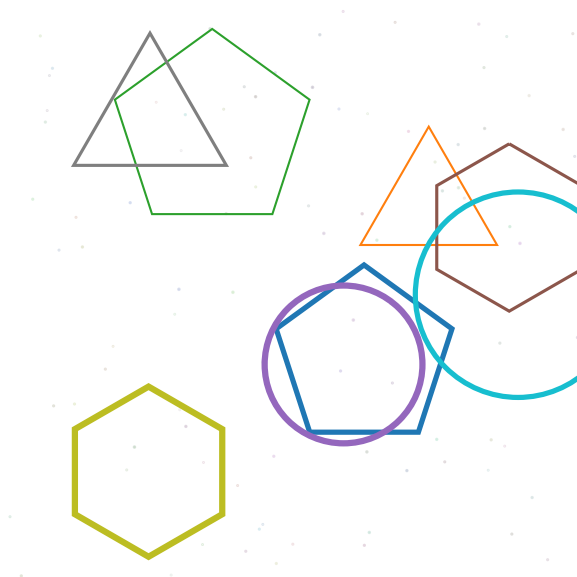[{"shape": "pentagon", "thickness": 2.5, "radius": 0.8, "center": [0.63, 0.38]}, {"shape": "triangle", "thickness": 1, "radius": 0.68, "center": [0.742, 0.643]}, {"shape": "pentagon", "thickness": 1, "radius": 0.89, "center": [0.367, 0.772]}, {"shape": "circle", "thickness": 3, "radius": 0.68, "center": [0.595, 0.368]}, {"shape": "hexagon", "thickness": 1.5, "radius": 0.72, "center": [0.882, 0.605]}, {"shape": "triangle", "thickness": 1.5, "radius": 0.76, "center": [0.26, 0.789]}, {"shape": "hexagon", "thickness": 3, "radius": 0.74, "center": [0.257, 0.182]}, {"shape": "circle", "thickness": 2.5, "radius": 0.89, "center": [0.897, 0.489]}]